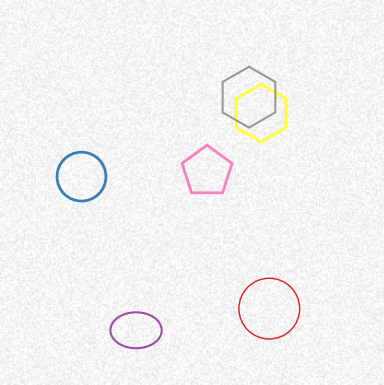[{"shape": "circle", "thickness": 1, "radius": 0.39, "center": [0.699, 0.198]}, {"shape": "circle", "thickness": 2, "radius": 0.32, "center": [0.212, 0.541]}, {"shape": "oval", "thickness": 1.5, "radius": 0.33, "center": [0.353, 0.142]}, {"shape": "hexagon", "thickness": 2, "radius": 0.37, "center": [0.678, 0.706]}, {"shape": "pentagon", "thickness": 2, "radius": 0.34, "center": [0.538, 0.555]}, {"shape": "hexagon", "thickness": 1.5, "radius": 0.4, "center": [0.647, 0.748]}]